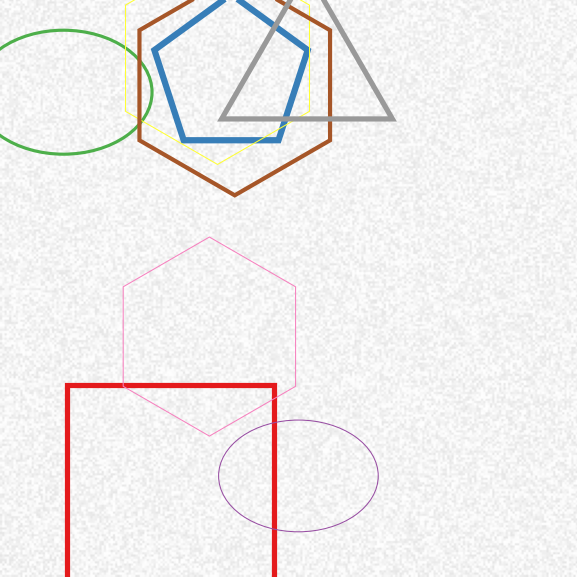[{"shape": "square", "thickness": 2.5, "radius": 0.9, "center": [0.295, 0.153]}, {"shape": "pentagon", "thickness": 3, "radius": 0.7, "center": [0.4, 0.869]}, {"shape": "oval", "thickness": 1.5, "radius": 0.77, "center": [0.11, 0.839]}, {"shape": "oval", "thickness": 0.5, "radius": 0.69, "center": [0.517, 0.175]}, {"shape": "hexagon", "thickness": 0.5, "radius": 0.92, "center": [0.377, 0.898]}, {"shape": "hexagon", "thickness": 2, "radius": 0.95, "center": [0.407, 0.851]}, {"shape": "hexagon", "thickness": 0.5, "radius": 0.86, "center": [0.363, 0.416]}, {"shape": "triangle", "thickness": 2.5, "radius": 0.85, "center": [0.532, 0.879]}]